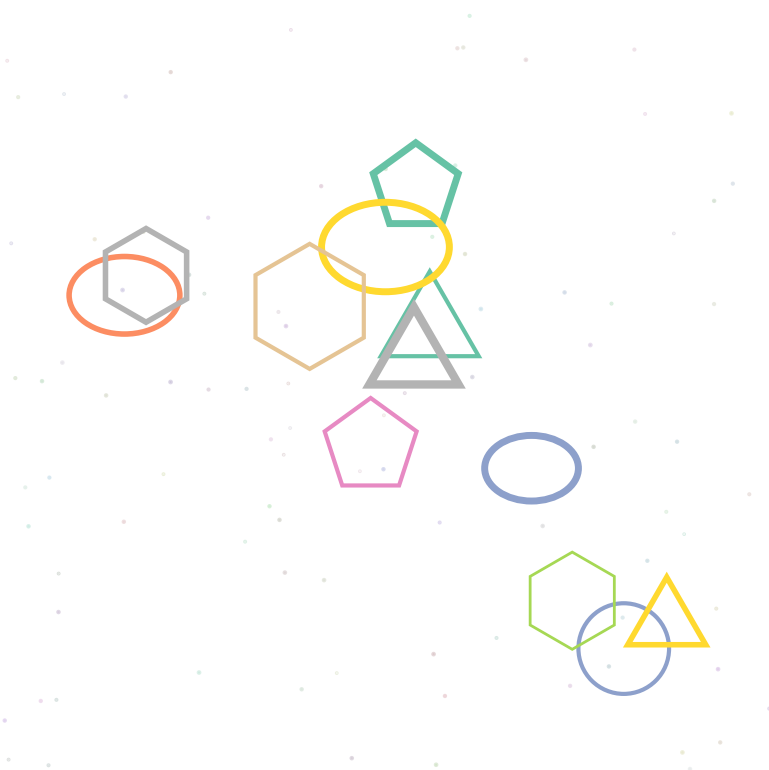[{"shape": "pentagon", "thickness": 2.5, "radius": 0.29, "center": [0.54, 0.757]}, {"shape": "triangle", "thickness": 1.5, "radius": 0.37, "center": [0.558, 0.574]}, {"shape": "oval", "thickness": 2, "radius": 0.36, "center": [0.162, 0.617]}, {"shape": "circle", "thickness": 1.5, "radius": 0.29, "center": [0.81, 0.158]}, {"shape": "oval", "thickness": 2.5, "radius": 0.3, "center": [0.69, 0.392]}, {"shape": "pentagon", "thickness": 1.5, "radius": 0.31, "center": [0.481, 0.42]}, {"shape": "hexagon", "thickness": 1, "radius": 0.32, "center": [0.743, 0.22]}, {"shape": "oval", "thickness": 2.5, "radius": 0.41, "center": [0.501, 0.679]}, {"shape": "triangle", "thickness": 2, "radius": 0.29, "center": [0.866, 0.192]}, {"shape": "hexagon", "thickness": 1.5, "radius": 0.41, "center": [0.402, 0.602]}, {"shape": "hexagon", "thickness": 2, "radius": 0.3, "center": [0.19, 0.642]}, {"shape": "triangle", "thickness": 3, "radius": 0.33, "center": [0.538, 0.534]}]